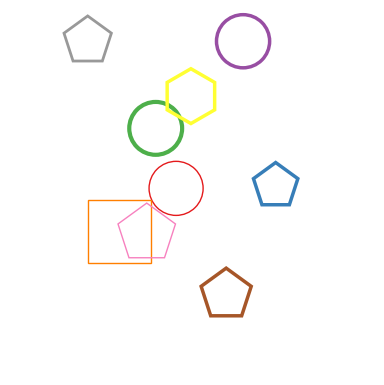[{"shape": "circle", "thickness": 1, "radius": 0.35, "center": [0.457, 0.511]}, {"shape": "pentagon", "thickness": 2.5, "radius": 0.3, "center": [0.716, 0.517]}, {"shape": "circle", "thickness": 3, "radius": 0.34, "center": [0.404, 0.667]}, {"shape": "circle", "thickness": 2.5, "radius": 0.35, "center": [0.631, 0.893]}, {"shape": "square", "thickness": 1, "radius": 0.41, "center": [0.311, 0.398]}, {"shape": "hexagon", "thickness": 2.5, "radius": 0.36, "center": [0.496, 0.75]}, {"shape": "pentagon", "thickness": 2.5, "radius": 0.34, "center": [0.587, 0.235]}, {"shape": "pentagon", "thickness": 1, "radius": 0.39, "center": [0.381, 0.394]}, {"shape": "pentagon", "thickness": 2, "radius": 0.32, "center": [0.228, 0.894]}]